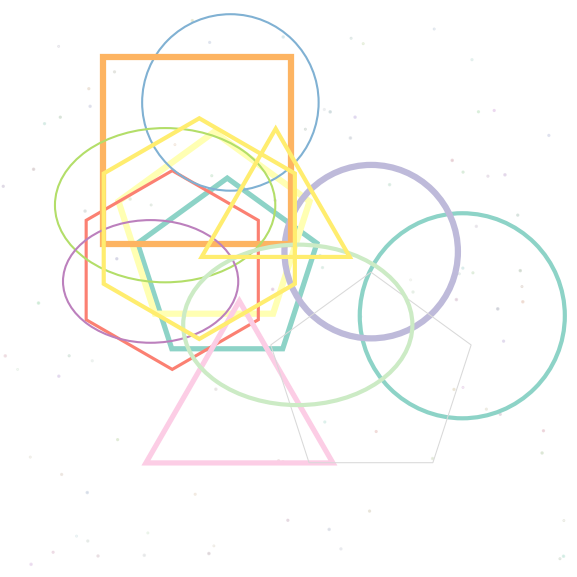[{"shape": "circle", "thickness": 2, "radius": 0.89, "center": [0.801, 0.452]}, {"shape": "pentagon", "thickness": 2.5, "radius": 0.82, "center": [0.394, 0.527]}, {"shape": "pentagon", "thickness": 3, "radius": 0.87, "center": [0.371, 0.597]}, {"shape": "circle", "thickness": 3, "radius": 0.75, "center": [0.643, 0.563]}, {"shape": "hexagon", "thickness": 1.5, "radius": 0.86, "center": [0.298, 0.532]}, {"shape": "circle", "thickness": 1, "radius": 0.76, "center": [0.399, 0.822]}, {"shape": "square", "thickness": 3, "radius": 0.81, "center": [0.341, 0.738]}, {"shape": "oval", "thickness": 1, "radius": 0.95, "center": [0.286, 0.644]}, {"shape": "triangle", "thickness": 2.5, "radius": 0.93, "center": [0.415, 0.291]}, {"shape": "pentagon", "thickness": 0.5, "radius": 0.91, "center": [0.642, 0.345]}, {"shape": "oval", "thickness": 1, "radius": 0.76, "center": [0.261, 0.512]}, {"shape": "oval", "thickness": 2, "radius": 0.99, "center": [0.516, 0.437]}, {"shape": "hexagon", "thickness": 2, "radius": 0.96, "center": [0.345, 0.603]}, {"shape": "triangle", "thickness": 2, "radius": 0.74, "center": [0.477, 0.628]}]